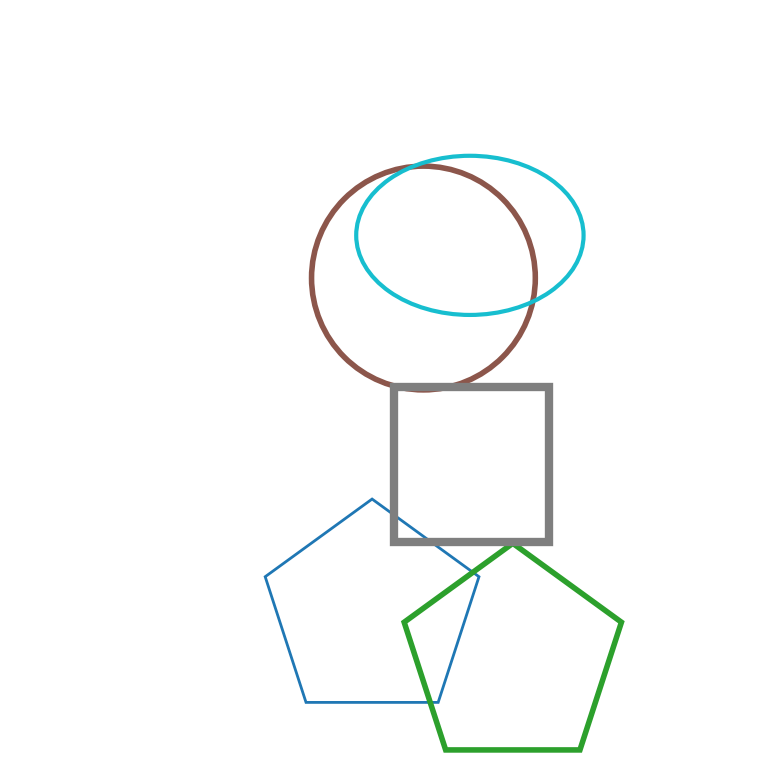[{"shape": "pentagon", "thickness": 1, "radius": 0.73, "center": [0.483, 0.206]}, {"shape": "pentagon", "thickness": 2, "radius": 0.74, "center": [0.666, 0.146]}, {"shape": "circle", "thickness": 2, "radius": 0.73, "center": [0.55, 0.639]}, {"shape": "square", "thickness": 3, "radius": 0.5, "center": [0.613, 0.397]}, {"shape": "oval", "thickness": 1.5, "radius": 0.74, "center": [0.61, 0.694]}]